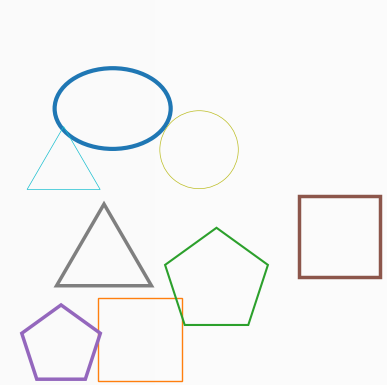[{"shape": "oval", "thickness": 3, "radius": 0.75, "center": [0.291, 0.718]}, {"shape": "square", "thickness": 1, "radius": 0.54, "center": [0.361, 0.117]}, {"shape": "pentagon", "thickness": 1.5, "radius": 0.7, "center": [0.559, 0.269]}, {"shape": "pentagon", "thickness": 2.5, "radius": 0.53, "center": [0.158, 0.101]}, {"shape": "square", "thickness": 2.5, "radius": 0.53, "center": [0.876, 0.386]}, {"shape": "triangle", "thickness": 2.5, "radius": 0.71, "center": [0.268, 0.329]}, {"shape": "circle", "thickness": 0.5, "radius": 0.51, "center": [0.514, 0.611]}, {"shape": "triangle", "thickness": 0.5, "radius": 0.54, "center": [0.164, 0.562]}]